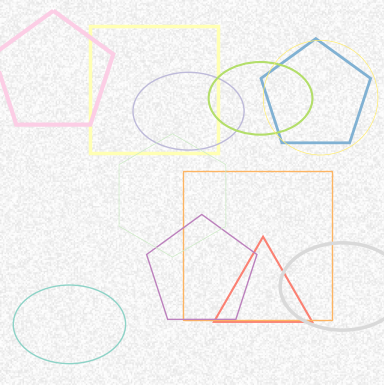[{"shape": "oval", "thickness": 1, "radius": 0.73, "center": [0.18, 0.158]}, {"shape": "square", "thickness": 2.5, "radius": 0.83, "center": [0.4, 0.768]}, {"shape": "oval", "thickness": 1, "radius": 0.72, "center": [0.49, 0.711]}, {"shape": "triangle", "thickness": 1.5, "radius": 0.74, "center": [0.683, 0.238]}, {"shape": "pentagon", "thickness": 2, "radius": 0.75, "center": [0.82, 0.75]}, {"shape": "square", "thickness": 1, "radius": 0.97, "center": [0.669, 0.362]}, {"shape": "oval", "thickness": 1.5, "radius": 0.67, "center": [0.677, 0.745]}, {"shape": "pentagon", "thickness": 3, "radius": 0.82, "center": [0.139, 0.809]}, {"shape": "oval", "thickness": 2.5, "radius": 0.81, "center": [0.89, 0.256]}, {"shape": "pentagon", "thickness": 1, "radius": 0.75, "center": [0.524, 0.292]}, {"shape": "hexagon", "thickness": 0.5, "radius": 0.8, "center": [0.448, 0.492]}, {"shape": "circle", "thickness": 0.5, "radius": 0.74, "center": [0.833, 0.746]}]